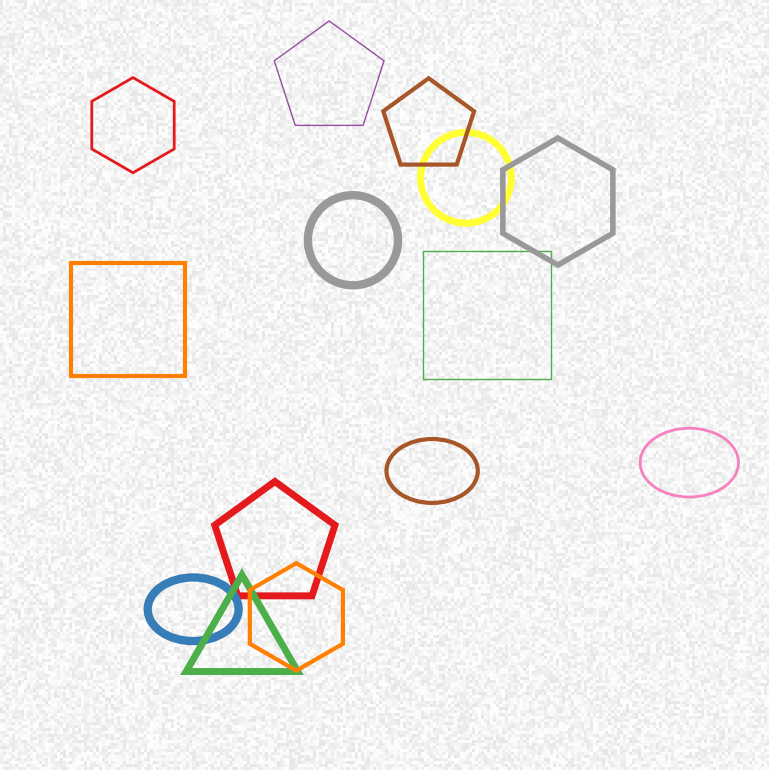[{"shape": "hexagon", "thickness": 1, "radius": 0.31, "center": [0.173, 0.837]}, {"shape": "pentagon", "thickness": 2.5, "radius": 0.41, "center": [0.357, 0.293]}, {"shape": "oval", "thickness": 3, "radius": 0.3, "center": [0.251, 0.209]}, {"shape": "triangle", "thickness": 2.5, "radius": 0.42, "center": [0.314, 0.17]}, {"shape": "square", "thickness": 0.5, "radius": 0.41, "center": [0.633, 0.591]}, {"shape": "pentagon", "thickness": 0.5, "radius": 0.37, "center": [0.427, 0.898]}, {"shape": "hexagon", "thickness": 1.5, "radius": 0.35, "center": [0.385, 0.199]}, {"shape": "square", "thickness": 1.5, "radius": 0.37, "center": [0.166, 0.585]}, {"shape": "circle", "thickness": 2.5, "radius": 0.29, "center": [0.605, 0.769]}, {"shape": "oval", "thickness": 1.5, "radius": 0.3, "center": [0.561, 0.388]}, {"shape": "pentagon", "thickness": 1.5, "radius": 0.31, "center": [0.557, 0.836]}, {"shape": "oval", "thickness": 1, "radius": 0.32, "center": [0.895, 0.399]}, {"shape": "hexagon", "thickness": 2, "radius": 0.41, "center": [0.724, 0.738]}, {"shape": "circle", "thickness": 3, "radius": 0.29, "center": [0.458, 0.688]}]